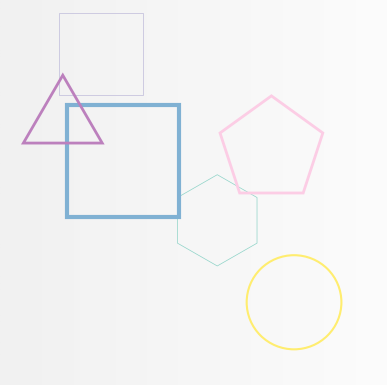[{"shape": "hexagon", "thickness": 0.5, "radius": 0.59, "center": [0.561, 0.428]}, {"shape": "square", "thickness": 0.5, "radius": 0.54, "center": [0.261, 0.86]}, {"shape": "square", "thickness": 3, "radius": 0.72, "center": [0.318, 0.582]}, {"shape": "pentagon", "thickness": 2, "radius": 0.7, "center": [0.7, 0.612]}, {"shape": "triangle", "thickness": 2, "radius": 0.59, "center": [0.162, 0.687]}, {"shape": "circle", "thickness": 1.5, "radius": 0.61, "center": [0.759, 0.215]}]